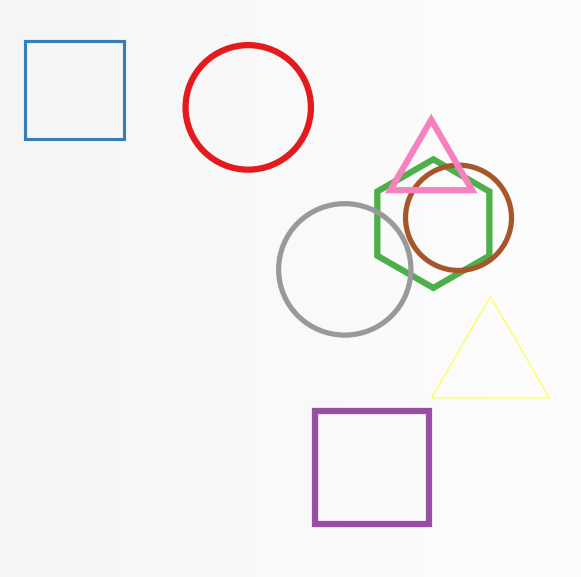[{"shape": "circle", "thickness": 3, "radius": 0.54, "center": [0.427, 0.813]}, {"shape": "square", "thickness": 1.5, "radius": 0.42, "center": [0.128, 0.843]}, {"shape": "hexagon", "thickness": 3, "radius": 0.56, "center": [0.746, 0.612]}, {"shape": "square", "thickness": 3, "radius": 0.49, "center": [0.64, 0.189]}, {"shape": "triangle", "thickness": 0.5, "radius": 0.59, "center": [0.844, 0.369]}, {"shape": "circle", "thickness": 2.5, "radius": 0.46, "center": [0.789, 0.622]}, {"shape": "triangle", "thickness": 3, "radius": 0.41, "center": [0.742, 0.71]}, {"shape": "circle", "thickness": 2.5, "radius": 0.57, "center": [0.593, 0.533]}]